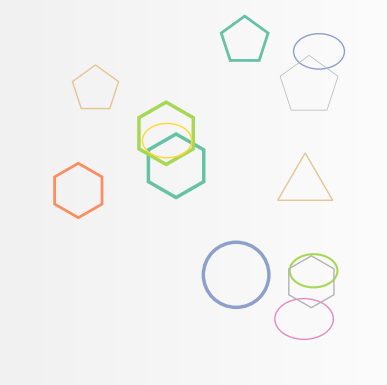[{"shape": "hexagon", "thickness": 2.5, "radius": 0.41, "center": [0.454, 0.569]}, {"shape": "pentagon", "thickness": 2, "radius": 0.32, "center": [0.631, 0.894]}, {"shape": "hexagon", "thickness": 2, "radius": 0.35, "center": [0.202, 0.505]}, {"shape": "circle", "thickness": 2.5, "radius": 0.42, "center": [0.609, 0.286]}, {"shape": "oval", "thickness": 1, "radius": 0.33, "center": [0.823, 0.866]}, {"shape": "oval", "thickness": 1, "radius": 0.38, "center": [0.785, 0.171]}, {"shape": "hexagon", "thickness": 2.5, "radius": 0.4, "center": [0.429, 0.654]}, {"shape": "oval", "thickness": 1.5, "radius": 0.31, "center": [0.809, 0.297]}, {"shape": "oval", "thickness": 1, "radius": 0.32, "center": [0.431, 0.635]}, {"shape": "triangle", "thickness": 1, "radius": 0.41, "center": [0.788, 0.521]}, {"shape": "pentagon", "thickness": 1, "radius": 0.31, "center": [0.246, 0.769]}, {"shape": "pentagon", "thickness": 0.5, "radius": 0.39, "center": [0.798, 0.778]}, {"shape": "hexagon", "thickness": 1, "radius": 0.34, "center": [0.804, 0.268]}]